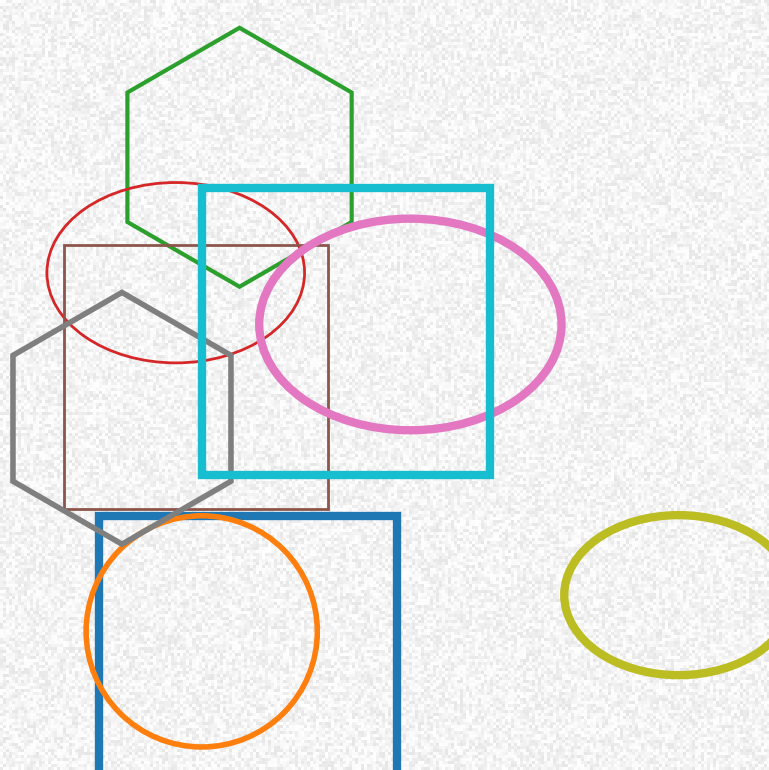[{"shape": "square", "thickness": 3, "radius": 0.97, "center": [0.322, 0.136]}, {"shape": "circle", "thickness": 2, "radius": 0.75, "center": [0.262, 0.18]}, {"shape": "hexagon", "thickness": 1.5, "radius": 0.84, "center": [0.311, 0.796]}, {"shape": "oval", "thickness": 1, "radius": 0.84, "center": [0.228, 0.646]}, {"shape": "square", "thickness": 1, "radius": 0.85, "center": [0.254, 0.511]}, {"shape": "oval", "thickness": 3, "radius": 0.98, "center": [0.533, 0.579]}, {"shape": "hexagon", "thickness": 2, "radius": 0.82, "center": [0.158, 0.457]}, {"shape": "oval", "thickness": 3, "radius": 0.74, "center": [0.881, 0.227]}, {"shape": "square", "thickness": 3, "radius": 0.93, "center": [0.449, 0.57]}]